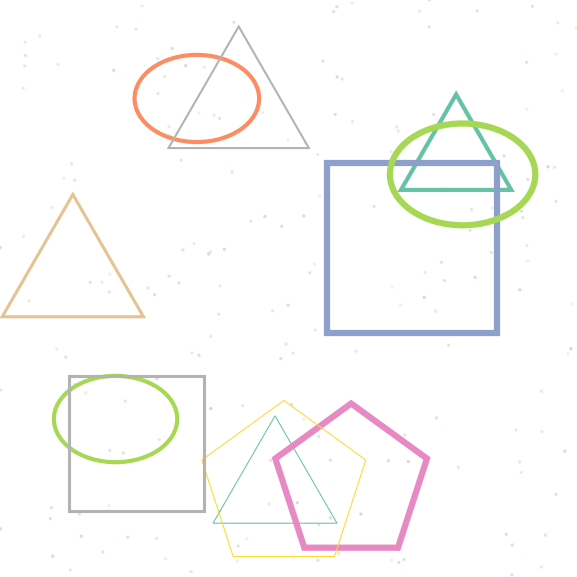[{"shape": "triangle", "thickness": 0.5, "radius": 0.62, "center": [0.476, 0.155]}, {"shape": "triangle", "thickness": 2, "radius": 0.55, "center": [0.79, 0.725]}, {"shape": "oval", "thickness": 2, "radius": 0.54, "center": [0.341, 0.829]}, {"shape": "square", "thickness": 3, "radius": 0.74, "center": [0.713, 0.57]}, {"shape": "pentagon", "thickness": 3, "radius": 0.69, "center": [0.608, 0.162]}, {"shape": "oval", "thickness": 3, "radius": 0.63, "center": [0.801, 0.697]}, {"shape": "oval", "thickness": 2, "radius": 0.53, "center": [0.2, 0.274]}, {"shape": "pentagon", "thickness": 0.5, "radius": 0.75, "center": [0.491, 0.156]}, {"shape": "triangle", "thickness": 1.5, "radius": 0.71, "center": [0.126, 0.521]}, {"shape": "triangle", "thickness": 1, "radius": 0.7, "center": [0.413, 0.813]}, {"shape": "square", "thickness": 1.5, "radius": 0.58, "center": [0.237, 0.232]}]